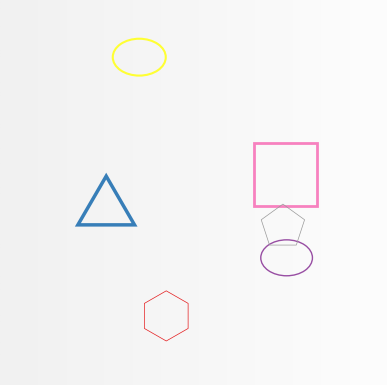[{"shape": "hexagon", "thickness": 0.5, "radius": 0.33, "center": [0.429, 0.179]}, {"shape": "triangle", "thickness": 2.5, "radius": 0.42, "center": [0.274, 0.458]}, {"shape": "oval", "thickness": 1, "radius": 0.33, "center": [0.74, 0.33]}, {"shape": "oval", "thickness": 1.5, "radius": 0.34, "center": [0.359, 0.852]}, {"shape": "square", "thickness": 2, "radius": 0.41, "center": [0.737, 0.547]}, {"shape": "pentagon", "thickness": 0.5, "radius": 0.29, "center": [0.73, 0.411]}]